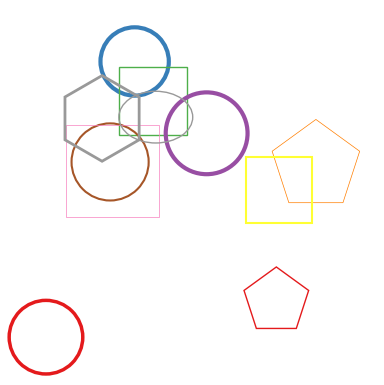[{"shape": "circle", "thickness": 2.5, "radius": 0.48, "center": [0.119, 0.124]}, {"shape": "pentagon", "thickness": 1, "radius": 0.44, "center": [0.718, 0.218]}, {"shape": "circle", "thickness": 3, "radius": 0.44, "center": [0.35, 0.84]}, {"shape": "square", "thickness": 1, "radius": 0.44, "center": [0.398, 0.738]}, {"shape": "circle", "thickness": 3, "radius": 0.53, "center": [0.537, 0.654]}, {"shape": "pentagon", "thickness": 0.5, "radius": 0.6, "center": [0.821, 0.57]}, {"shape": "square", "thickness": 1.5, "radius": 0.43, "center": [0.726, 0.506]}, {"shape": "circle", "thickness": 1.5, "radius": 0.5, "center": [0.286, 0.579]}, {"shape": "square", "thickness": 0.5, "radius": 0.6, "center": [0.292, 0.556]}, {"shape": "oval", "thickness": 1, "radius": 0.48, "center": [0.405, 0.696]}, {"shape": "hexagon", "thickness": 2, "radius": 0.56, "center": [0.265, 0.692]}]